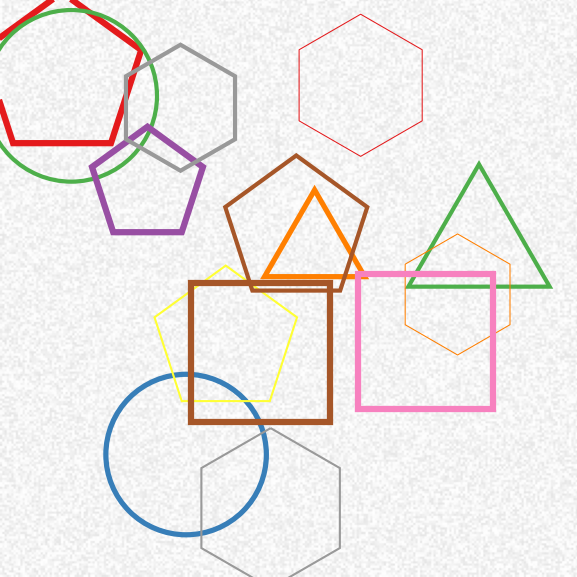[{"shape": "hexagon", "thickness": 0.5, "radius": 0.62, "center": [0.624, 0.851]}, {"shape": "pentagon", "thickness": 3, "radius": 0.72, "center": [0.107, 0.868]}, {"shape": "circle", "thickness": 2.5, "radius": 0.69, "center": [0.322, 0.212]}, {"shape": "circle", "thickness": 2, "radius": 0.74, "center": [0.123, 0.833]}, {"shape": "triangle", "thickness": 2, "radius": 0.71, "center": [0.829, 0.573]}, {"shape": "pentagon", "thickness": 3, "radius": 0.5, "center": [0.255, 0.679]}, {"shape": "triangle", "thickness": 2.5, "radius": 0.5, "center": [0.545, 0.57]}, {"shape": "hexagon", "thickness": 0.5, "radius": 0.52, "center": [0.792, 0.489]}, {"shape": "pentagon", "thickness": 1, "radius": 0.65, "center": [0.391, 0.41]}, {"shape": "square", "thickness": 3, "radius": 0.6, "center": [0.451, 0.389]}, {"shape": "pentagon", "thickness": 2, "radius": 0.65, "center": [0.513, 0.601]}, {"shape": "square", "thickness": 3, "radius": 0.59, "center": [0.737, 0.408]}, {"shape": "hexagon", "thickness": 2, "radius": 0.55, "center": [0.313, 0.813]}, {"shape": "hexagon", "thickness": 1, "radius": 0.69, "center": [0.469, 0.119]}]